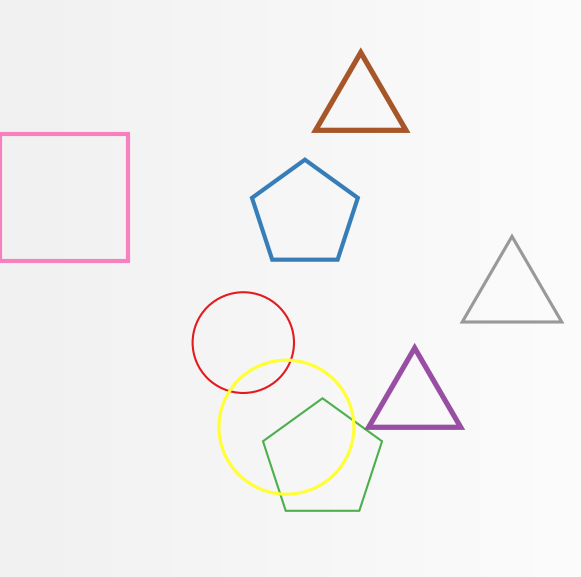[{"shape": "circle", "thickness": 1, "radius": 0.44, "center": [0.419, 0.406]}, {"shape": "pentagon", "thickness": 2, "radius": 0.48, "center": [0.525, 0.627]}, {"shape": "pentagon", "thickness": 1, "radius": 0.54, "center": [0.555, 0.202]}, {"shape": "triangle", "thickness": 2.5, "radius": 0.46, "center": [0.713, 0.305]}, {"shape": "circle", "thickness": 1.5, "radius": 0.58, "center": [0.493, 0.259]}, {"shape": "triangle", "thickness": 2.5, "radius": 0.45, "center": [0.621, 0.818]}, {"shape": "square", "thickness": 2, "radius": 0.55, "center": [0.11, 0.657]}, {"shape": "triangle", "thickness": 1.5, "radius": 0.49, "center": [0.881, 0.491]}]